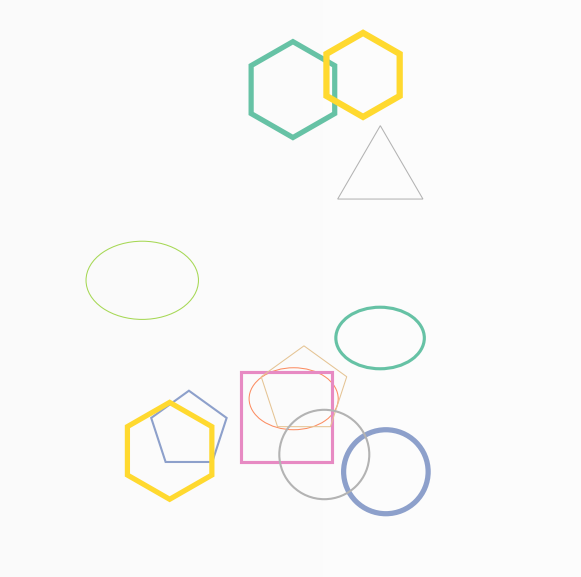[{"shape": "hexagon", "thickness": 2.5, "radius": 0.42, "center": [0.504, 0.844]}, {"shape": "oval", "thickness": 1.5, "radius": 0.38, "center": [0.654, 0.414]}, {"shape": "oval", "thickness": 0.5, "radius": 0.38, "center": [0.505, 0.309]}, {"shape": "circle", "thickness": 2.5, "radius": 0.36, "center": [0.664, 0.182]}, {"shape": "pentagon", "thickness": 1, "radius": 0.34, "center": [0.325, 0.254]}, {"shape": "square", "thickness": 1.5, "radius": 0.39, "center": [0.493, 0.277]}, {"shape": "oval", "thickness": 0.5, "radius": 0.48, "center": [0.245, 0.514]}, {"shape": "hexagon", "thickness": 2.5, "radius": 0.42, "center": [0.292, 0.218]}, {"shape": "hexagon", "thickness": 3, "radius": 0.36, "center": [0.625, 0.869]}, {"shape": "pentagon", "thickness": 0.5, "radius": 0.39, "center": [0.523, 0.323]}, {"shape": "triangle", "thickness": 0.5, "radius": 0.42, "center": [0.654, 0.697]}, {"shape": "circle", "thickness": 1, "radius": 0.39, "center": [0.558, 0.212]}]